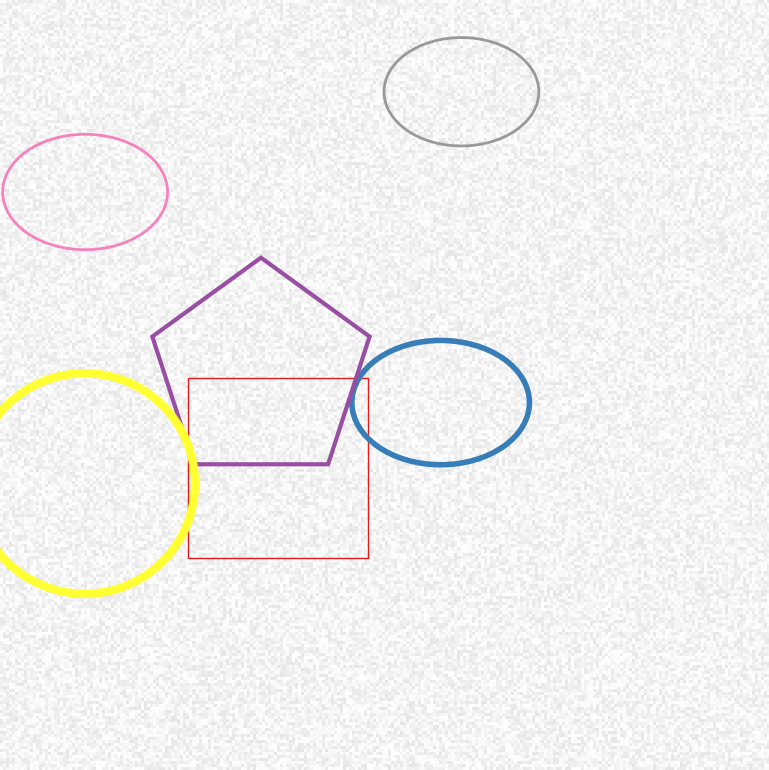[{"shape": "square", "thickness": 0.5, "radius": 0.58, "center": [0.361, 0.393]}, {"shape": "oval", "thickness": 2, "radius": 0.58, "center": [0.572, 0.477]}, {"shape": "pentagon", "thickness": 1.5, "radius": 0.74, "center": [0.339, 0.517]}, {"shape": "circle", "thickness": 3, "radius": 0.72, "center": [0.11, 0.372]}, {"shape": "oval", "thickness": 1, "radius": 0.54, "center": [0.111, 0.751]}, {"shape": "oval", "thickness": 1, "radius": 0.5, "center": [0.599, 0.881]}]